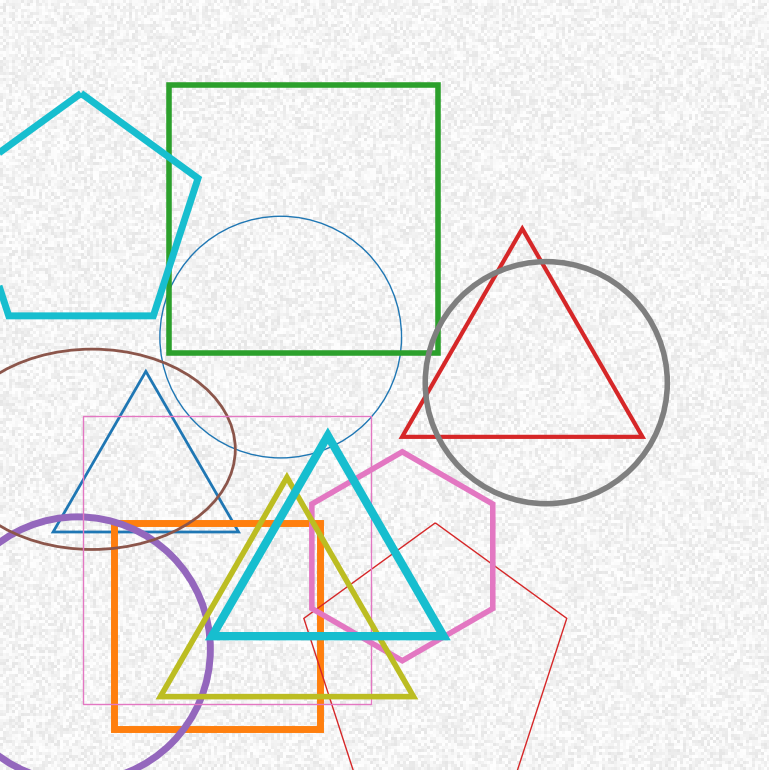[{"shape": "triangle", "thickness": 1, "radius": 0.7, "center": [0.189, 0.379]}, {"shape": "circle", "thickness": 0.5, "radius": 0.78, "center": [0.365, 0.562]}, {"shape": "square", "thickness": 2.5, "radius": 0.67, "center": [0.282, 0.187]}, {"shape": "square", "thickness": 2, "radius": 0.87, "center": [0.394, 0.716]}, {"shape": "pentagon", "thickness": 0.5, "radius": 0.9, "center": [0.565, 0.141]}, {"shape": "triangle", "thickness": 1.5, "radius": 0.9, "center": [0.678, 0.523]}, {"shape": "circle", "thickness": 2.5, "radius": 0.86, "center": [0.101, 0.157]}, {"shape": "oval", "thickness": 1, "radius": 0.93, "center": [0.12, 0.416]}, {"shape": "square", "thickness": 0.5, "radius": 0.94, "center": [0.295, 0.273]}, {"shape": "hexagon", "thickness": 2, "radius": 0.68, "center": [0.522, 0.278]}, {"shape": "circle", "thickness": 2, "radius": 0.79, "center": [0.709, 0.503]}, {"shape": "triangle", "thickness": 2, "radius": 0.95, "center": [0.373, 0.19]}, {"shape": "triangle", "thickness": 3, "radius": 0.87, "center": [0.426, 0.261]}, {"shape": "pentagon", "thickness": 2.5, "radius": 0.8, "center": [0.105, 0.719]}]